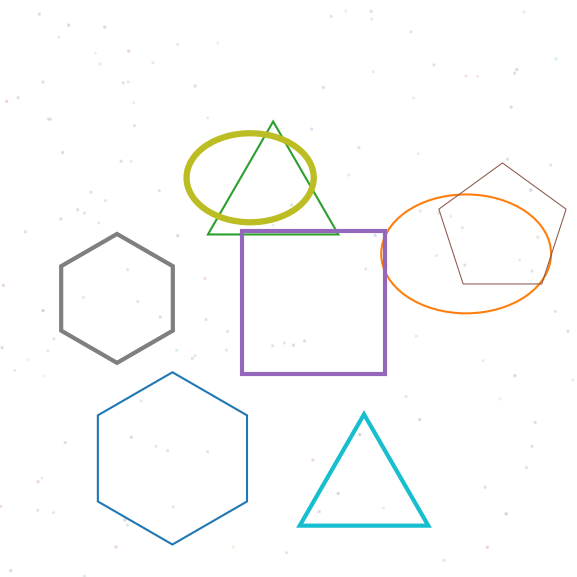[{"shape": "hexagon", "thickness": 1, "radius": 0.75, "center": [0.299, 0.205]}, {"shape": "oval", "thickness": 1, "radius": 0.74, "center": [0.807, 0.56]}, {"shape": "triangle", "thickness": 1, "radius": 0.65, "center": [0.473, 0.658]}, {"shape": "square", "thickness": 2, "radius": 0.62, "center": [0.543, 0.476]}, {"shape": "pentagon", "thickness": 0.5, "radius": 0.58, "center": [0.87, 0.601]}, {"shape": "hexagon", "thickness": 2, "radius": 0.56, "center": [0.203, 0.482]}, {"shape": "oval", "thickness": 3, "radius": 0.55, "center": [0.433, 0.691]}, {"shape": "triangle", "thickness": 2, "radius": 0.64, "center": [0.63, 0.153]}]